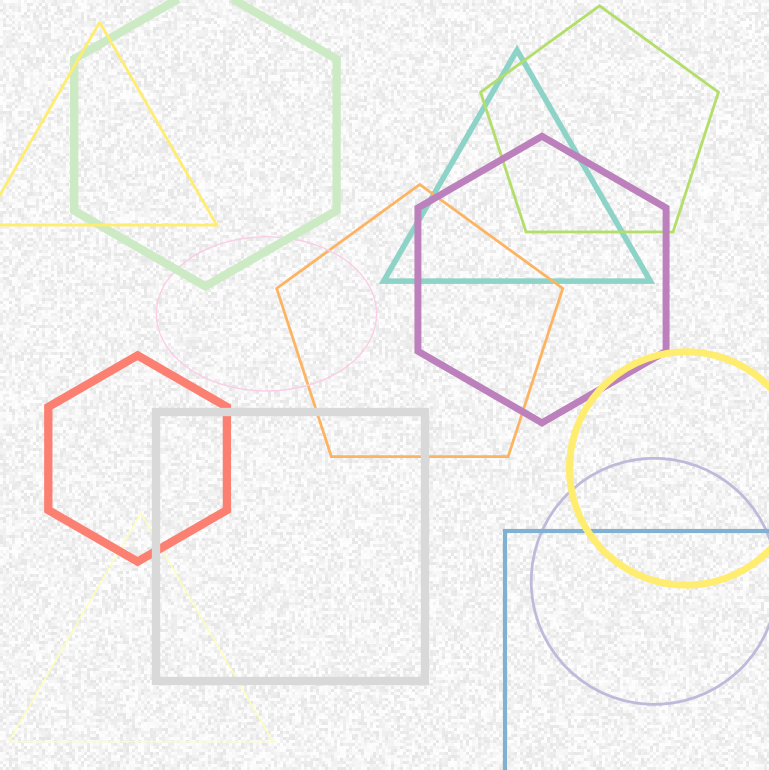[{"shape": "triangle", "thickness": 2, "radius": 1.0, "center": [0.671, 0.735]}, {"shape": "triangle", "thickness": 0.5, "radius": 0.99, "center": [0.183, 0.136]}, {"shape": "circle", "thickness": 1, "radius": 0.8, "center": [0.85, 0.245]}, {"shape": "hexagon", "thickness": 3, "radius": 0.67, "center": [0.179, 0.405]}, {"shape": "square", "thickness": 1.5, "radius": 0.93, "center": [0.841, 0.125]}, {"shape": "pentagon", "thickness": 1, "radius": 0.98, "center": [0.545, 0.565]}, {"shape": "pentagon", "thickness": 1, "radius": 0.81, "center": [0.779, 0.83]}, {"shape": "oval", "thickness": 0.5, "radius": 0.72, "center": [0.346, 0.592]}, {"shape": "square", "thickness": 3, "radius": 0.88, "center": [0.377, 0.29]}, {"shape": "hexagon", "thickness": 2.5, "radius": 0.93, "center": [0.704, 0.637]}, {"shape": "hexagon", "thickness": 3, "radius": 0.98, "center": [0.267, 0.825]}, {"shape": "triangle", "thickness": 1, "radius": 0.88, "center": [0.129, 0.795]}, {"shape": "circle", "thickness": 2.5, "radius": 0.76, "center": [0.891, 0.392]}]